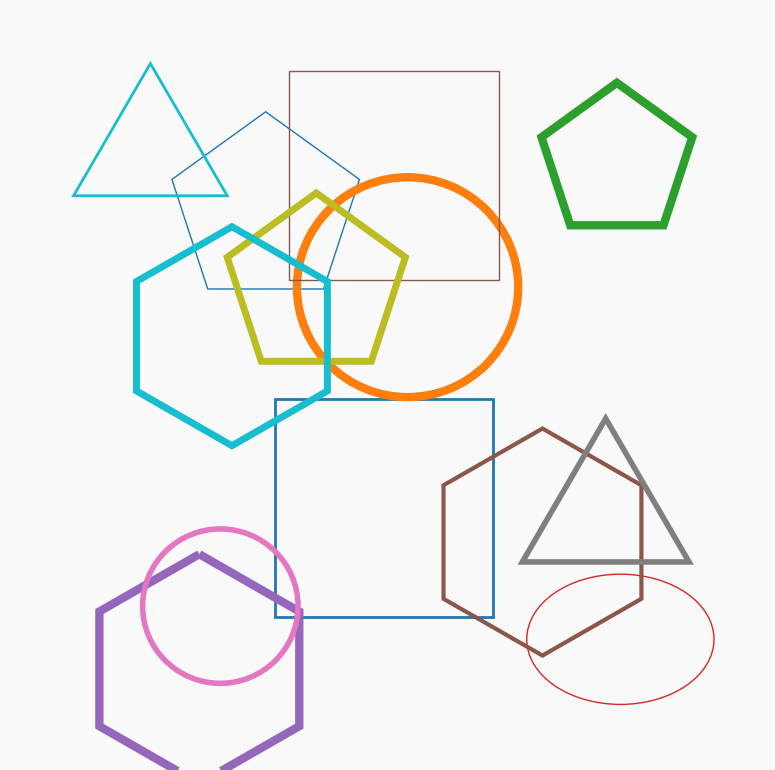[{"shape": "pentagon", "thickness": 0.5, "radius": 0.64, "center": [0.343, 0.728]}, {"shape": "square", "thickness": 1, "radius": 0.71, "center": [0.496, 0.34]}, {"shape": "circle", "thickness": 3, "radius": 0.71, "center": [0.526, 0.627]}, {"shape": "pentagon", "thickness": 3, "radius": 0.51, "center": [0.796, 0.79]}, {"shape": "oval", "thickness": 0.5, "radius": 0.6, "center": [0.8, 0.17]}, {"shape": "hexagon", "thickness": 3, "radius": 0.74, "center": [0.257, 0.131]}, {"shape": "square", "thickness": 0.5, "radius": 0.68, "center": [0.509, 0.772]}, {"shape": "hexagon", "thickness": 1.5, "radius": 0.74, "center": [0.7, 0.296]}, {"shape": "circle", "thickness": 2, "radius": 0.5, "center": [0.284, 0.213]}, {"shape": "triangle", "thickness": 2, "radius": 0.62, "center": [0.782, 0.332]}, {"shape": "pentagon", "thickness": 2.5, "radius": 0.6, "center": [0.408, 0.629]}, {"shape": "triangle", "thickness": 1, "radius": 0.57, "center": [0.194, 0.803]}, {"shape": "hexagon", "thickness": 2.5, "radius": 0.71, "center": [0.299, 0.563]}]